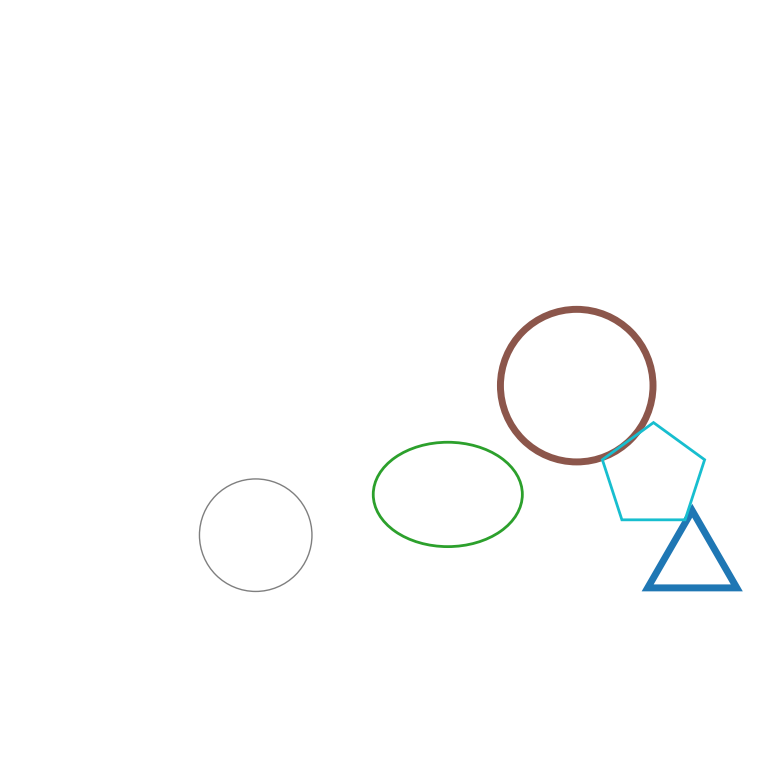[{"shape": "triangle", "thickness": 2.5, "radius": 0.33, "center": [0.899, 0.27]}, {"shape": "oval", "thickness": 1, "radius": 0.48, "center": [0.582, 0.358]}, {"shape": "circle", "thickness": 2.5, "radius": 0.5, "center": [0.749, 0.499]}, {"shape": "circle", "thickness": 0.5, "radius": 0.37, "center": [0.332, 0.305]}, {"shape": "pentagon", "thickness": 1, "radius": 0.35, "center": [0.849, 0.381]}]